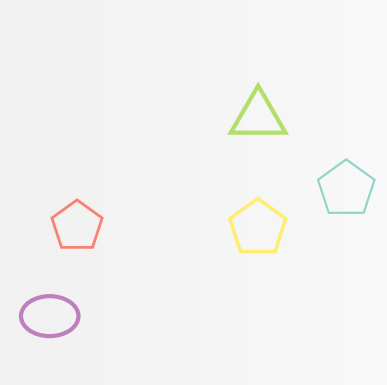[{"shape": "pentagon", "thickness": 1.5, "radius": 0.38, "center": [0.893, 0.509]}, {"shape": "pentagon", "thickness": 2, "radius": 0.34, "center": [0.199, 0.413]}, {"shape": "triangle", "thickness": 3, "radius": 0.41, "center": [0.666, 0.696]}, {"shape": "oval", "thickness": 3, "radius": 0.37, "center": [0.128, 0.179]}, {"shape": "pentagon", "thickness": 2.5, "radius": 0.38, "center": [0.665, 0.408]}]